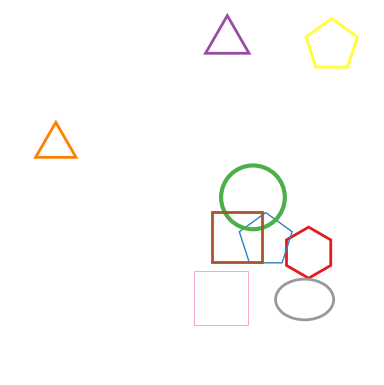[{"shape": "hexagon", "thickness": 2, "radius": 0.33, "center": [0.802, 0.344]}, {"shape": "pentagon", "thickness": 1, "radius": 0.36, "center": [0.69, 0.376]}, {"shape": "circle", "thickness": 3, "radius": 0.41, "center": [0.657, 0.487]}, {"shape": "triangle", "thickness": 2, "radius": 0.33, "center": [0.59, 0.894]}, {"shape": "triangle", "thickness": 2, "radius": 0.3, "center": [0.145, 0.622]}, {"shape": "pentagon", "thickness": 2, "radius": 0.35, "center": [0.862, 0.882]}, {"shape": "square", "thickness": 2, "radius": 0.32, "center": [0.615, 0.384]}, {"shape": "square", "thickness": 0.5, "radius": 0.35, "center": [0.573, 0.226]}, {"shape": "oval", "thickness": 2, "radius": 0.38, "center": [0.791, 0.222]}]